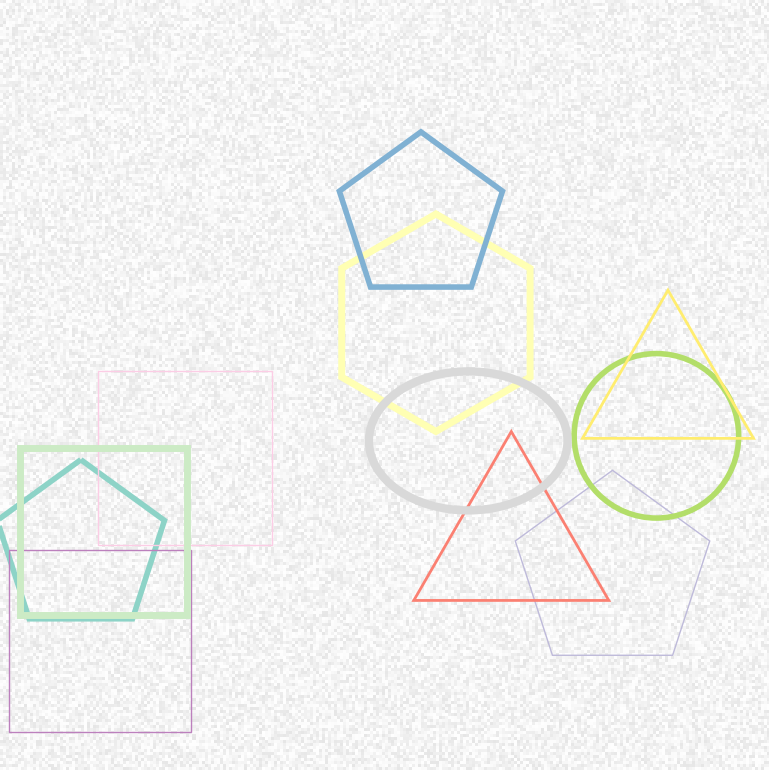[{"shape": "pentagon", "thickness": 2, "radius": 0.57, "center": [0.105, 0.289]}, {"shape": "hexagon", "thickness": 2.5, "radius": 0.71, "center": [0.566, 0.581]}, {"shape": "pentagon", "thickness": 0.5, "radius": 0.66, "center": [0.795, 0.256]}, {"shape": "triangle", "thickness": 1, "radius": 0.73, "center": [0.664, 0.293]}, {"shape": "pentagon", "thickness": 2, "radius": 0.56, "center": [0.547, 0.717]}, {"shape": "circle", "thickness": 2, "radius": 0.53, "center": [0.852, 0.434]}, {"shape": "square", "thickness": 0.5, "radius": 0.56, "center": [0.24, 0.405]}, {"shape": "oval", "thickness": 3, "radius": 0.64, "center": [0.608, 0.427]}, {"shape": "square", "thickness": 0.5, "radius": 0.59, "center": [0.13, 0.168]}, {"shape": "square", "thickness": 2.5, "radius": 0.54, "center": [0.135, 0.31]}, {"shape": "triangle", "thickness": 1, "radius": 0.64, "center": [0.868, 0.495]}]